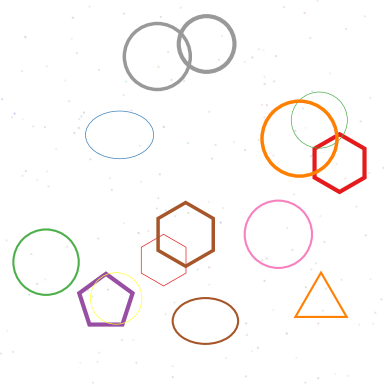[{"shape": "hexagon", "thickness": 0.5, "radius": 0.34, "center": [0.425, 0.324]}, {"shape": "hexagon", "thickness": 3, "radius": 0.37, "center": [0.882, 0.576]}, {"shape": "oval", "thickness": 0.5, "radius": 0.44, "center": [0.311, 0.65]}, {"shape": "circle", "thickness": 0.5, "radius": 0.36, "center": [0.829, 0.688]}, {"shape": "circle", "thickness": 1.5, "radius": 0.42, "center": [0.12, 0.319]}, {"shape": "pentagon", "thickness": 3, "radius": 0.36, "center": [0.275, 0.216]}, {"shape": "triangle", "thickness": 1.5, "radius": 0.38, "center": [0.834, 0.215]}, {"shape": "circle", "thickness": 2.5, "radius": 0.49, "center": [0.778, 0.64]}, {"shape": "circle", "thickness": 0.5, "radius": 0.33, "center": [0.302, 0.225]}, {"shape": "oval", "thickness": 1.5, "radius": 0.43, "center": [0.534, 0.166]}, {"shape": "hexagon", "thickness": 2.5, "radius": 0.41, "center": [0.482, 0.391]}, {"shape": "circle", "thickness": 1.5, "radius": 0.44, "center": [0.723, 0.391]}, {"shape": "circle", "thickness": 2.5, "radius": 0.43, "center": [0.409, 0.853]}, {"shape": "circle", "thickness": 3, "radius": 0.36, "center": [0.537, 0.886]}]